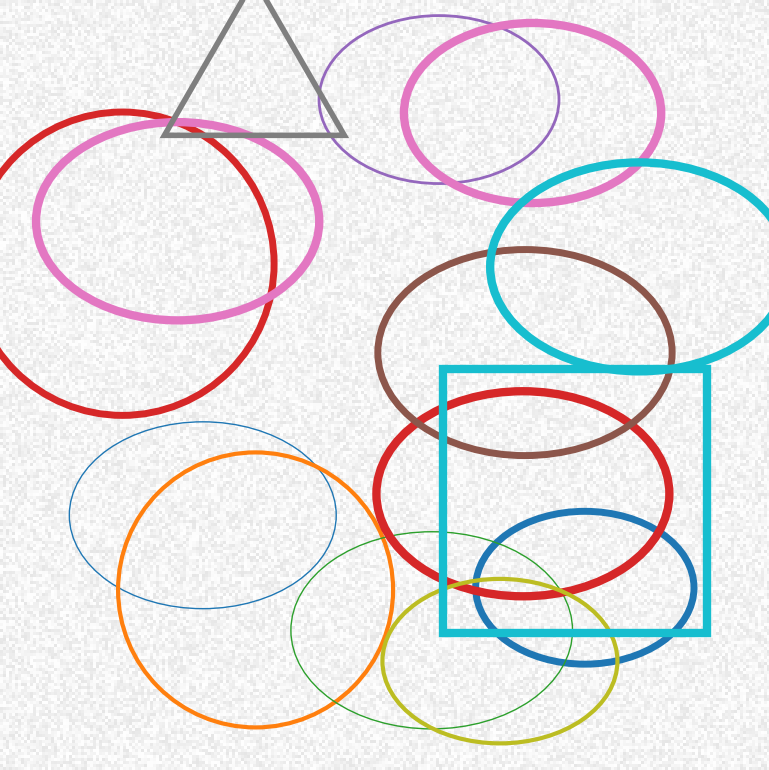[{"shape": "oval", "thickness": 2.5, "radius": 0.71, "center": [0.76, 0.237]}, {"shape": "oval", "thickness": 0.5, "radius": 0.87, "center": [0.263, 0.331]}, {"shape": "circle", "thickness": 1.5, "radius": 0.89, "center": [0.332, 0.234]}, {"shape": "oval", "thickness": 0.5, "radius": 0.91, "center": [0.561, 0.181]}, {"shape": "oval", "thickness": 3, "radius": 0.95, "center": [0.679, 0.359]}, {"shape": "circle", "thickness": 2.5, "radius": 0.98, "center": [0.159, 0.658]}, {"shape": "oval", "thickness": 1, "radius": 0.78, "center": [0.57, 0.871]}, {"shape": "oval", "thickness": 2.5, "radius": 0.96, "center": [0.682, 0.542]}, {"shape": "oval", "thickness": 3, "radius": 0.84, "center": [0.692, 0.853]}, {"shape": "oval", "thickness": 3, "radius": 0.92, "center": [0.231, 0.713]}, {"shape": "triangle", "thickness": 2, "radius": 0.67, "center": [0.33, 0.892]}, {"shape": "oval", "thickness": 1.5, "radius": 0.76, "center": [0.649, 0.141]}, {"shape": "square", "thickness": 3, "radius": 0.86, "center": [0.747, 0.349]}, {"shape": "oval", "thickness": 3, "radius": 0.97, "center": [0.83, 0.653]}]